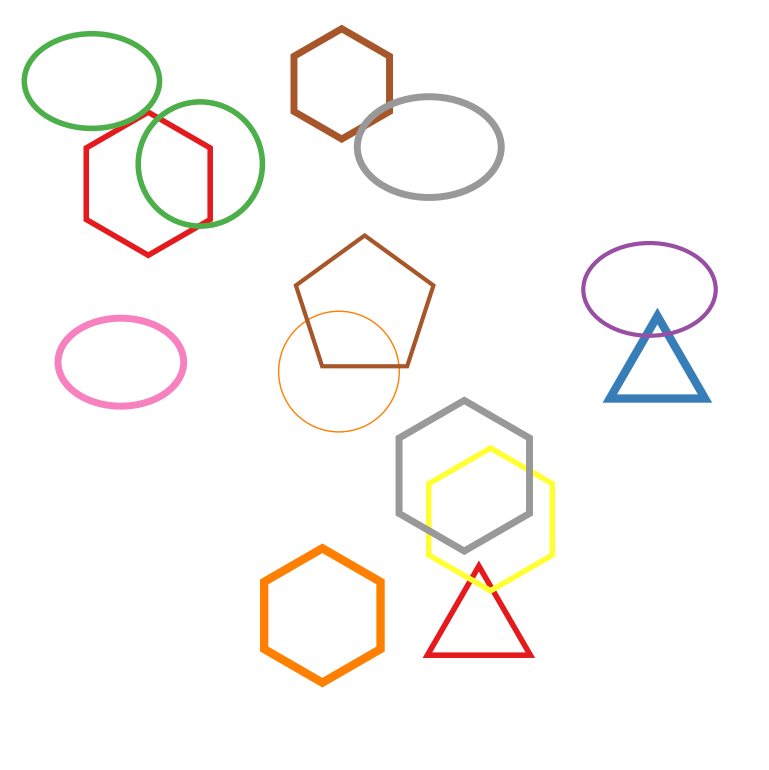[{"shape": "hexagon", "thickness": 2, "radius": 0.46, "center": [0.193, 0.761]}, {"shape": "triangle", "thickness": 2, "radius": 0.39, "center": [0.622, 0.188]}, {"shape": "triangle", "thickness": 3, "radius": 0.36, "center": [0.854, 0.518]}, {"shape": "circle", "thickness": 2, "radius": 0.4, "center": [0.26, 0.787]}, {"shape": "oval", "thickness": 2, "radius": 0.44, "center": [0.119, 0.895]}, {"shape": "oval", "thickness": 1.5, "radius": 0.43, "center": [0.844, 0.624]}, {"shape": "circle", "thickness": 0.5, "radius": 0.39, "center": [0.44, 0.517]}, {"shape": "hexagon", "thickness": 3, "radius": 0.44, "center": [0.419, 0.201]}, {"shape": "hexagon", "thickness": 2, "radius": 0.46, "center": [0.637, 0.325]}, {"shape": "hexagon", "thickness": 2.5, "radius": 0.36, "center": [0.444, 0.891]}, {"shape": "pentagon", "thickness": 1.5, "radius": 0.47, "center": [0.474, 0.6]}, {"shape": "oval", "thickness": 2.5, "radius": 0.41, "center": [0.157, 0.53]}, {"shape": "hexagon", "thickness": 2.5, "radius": 0.49, "center": [0.603, 0.382]}, {"shape": "oval", "thickness": 2.5, "radius": 0.47, "center": [0.557, 0.809]}]